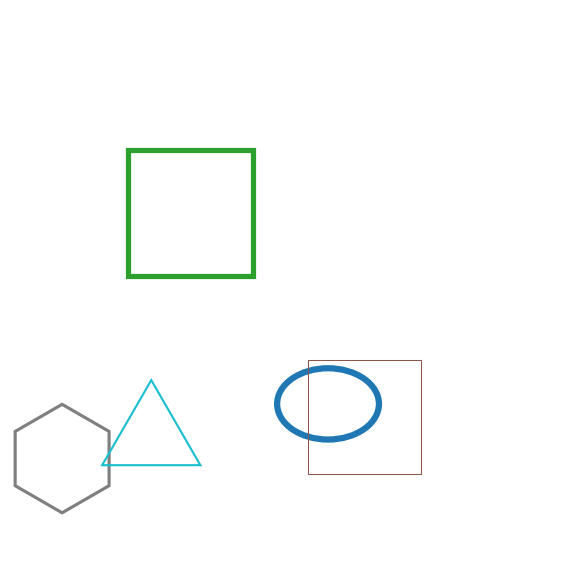[{"shape": "oval", "thickness": 3, "radius": 0.44, "center": [0.568, 0.3]}, {"shape": "square", "thickness": 2.5, "radius": 0.54, "center": [0.33, 0.631]}, {"shape": "square", "thickness": 0.5, "radius": 0.49, "center": [0.631, 0.277]}, {"shape": "hexagon", "thickness": 1.5, "radius": 0.47, "center": [0.108, 0.205]}, {"shape": "triangle", "thickness": 1, "radius": 0.49, "center": [0.262, 0.243]}]